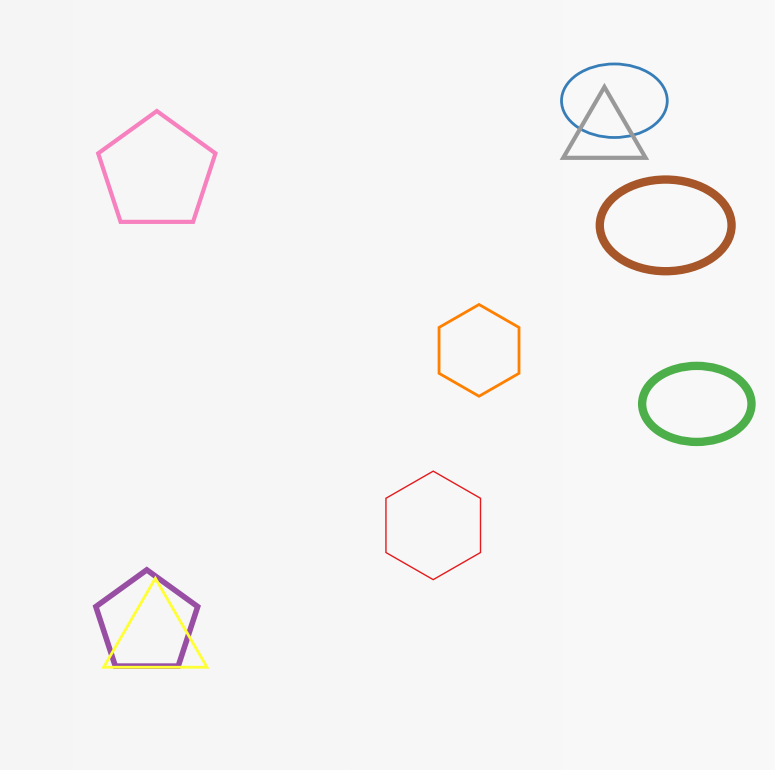[{"shape": "hexagon", "thickness": 0.5, "radius": 0.35, "center": [0.559, 0.318]}, {"shape": "oval", "thickness": 1, "radius": 0.34, "center": [0.793, 0.869]}, {"shape": "oval", "thickness": 3, "radius": 0.35, "center": [0.899, 0.475]}, {"shape": "pentagon", "thickness": 2, "radius": 0.35, "center": [0.189, 0.191]}, {"shape": "hexagon", "thickness": 1, "radius": 0.3, "center": [0.618, 0.545]}, {"shape": "triangle", "thickness": 1, "radius": 0.38, "center": [0.2, 0.172]}, {"shape": "oval", "thickness": 3, "radius": 0.43, "center": [0.859, 0.707]}, {"shape": "pentagon", "thickness": 1.5, "radius": 0.4, "center": [0.202, 0.776]}, {"shape": "triangle", "thickness": 1.5, "radius": 0.31, "center": [0.78, 0.826]}]